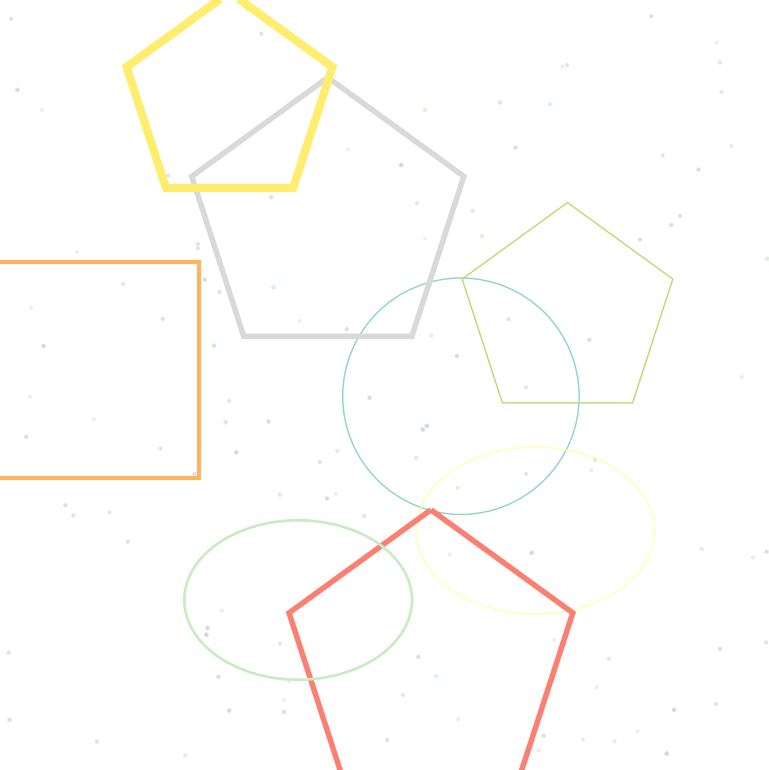[{"shape": "circle", "thickness": 0.5, "radius": 0.77, "center": [0.599, 0.485]}, {"shape": "oval", "thickness": 0.5, "radius": 0.77, "center": [0.695, 0.311]}, {"shape": "pentagon", "thickness": 2, "radius": 0.97, "center": [0.56, 0.144]}, {"shape": "square", "thickness": 1.5, "radius": 0.7, "center": [0.118, 0.519]}, {"shape": "pentagon", "thickness": 0.5, "radius": 0.72, "center": [0.737, 0.593]}, {"shape": "pentagon", "thickness": 2, "radius": 0.93, "center": [0.426, 0.714]}, {"shape": "oval", "thickness": 1, "radius": 0.74, "center": [0.387, 0.221]}, {"shape": "pentagon", "thickness": 3, "radius": 0.7, "center": [0.298, 0.87]}]